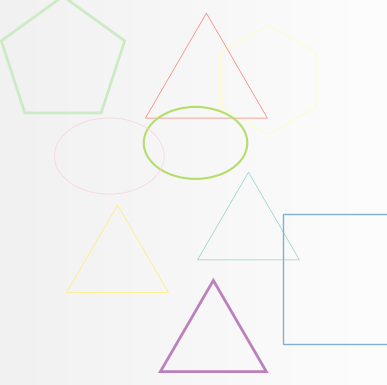[{"shape": "triangle", "thickness": 0.5, "radius": 0.76, "center": [0.641, 0.401]}, {"shape": "hexagon", "thickness": 0.5, "radius": 0.71, "center": [0.692, 0.793]}, {"shape": "triangle", "thickness": 0.5, "radius": 0.91, "center": [0.533, 0.784]}, {"shape": "square", "thickness": 1, "radius": 0.85, "center": [0.9, 0.275]}, {"shape": "oval", "thickness": 1.5, "radius": 0.67, "center": [0.505, 0.629]}, {"shape": "oval", "thickness": 0.5, "radius": 0.71, "center": [0.282, 0.595]}, {"shape": "triangle", "thickness": 2, "radius": 0.79, "center": [0.551, 0.114]}, {"shape": "pentagon", "thickness": 2, "radius": 0.84, "center": [0.163, 0.842]}, {"shape": "triangle", "thickness": 0.5, "radius": 0.76, "center": [0.303, 0.316]}]